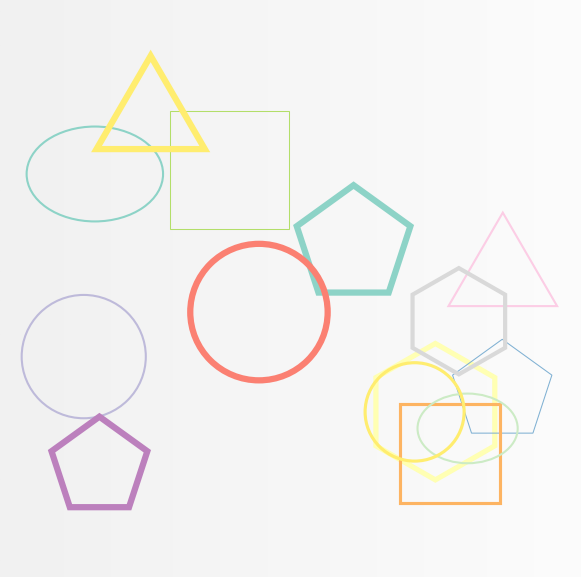[{"shape": "pentagon", "thickness": 3, "radius": 0.51, "center": [0.608, 0.576]}, {"shape": "oval", "thickness": 1, "radius": 0.59, "center": [0.163, 0.698]}, {"shape": "hexagon", "thickness": 2.5, "radius": 0.59, "center": [0.749, 0.286]}, {"shape": "circle", "thickness": 1, "radius": 0.53, "center": [0.144, 0.382]}, {"shape": "circle", "thickness": 3, "radius": 0.59, "center": [0.446, 0.459]}, {"shape": "pentagon", "thickness": 0.5, "radius": 0.45, "center": [0.864, 0.322]}, {"shape": "square", "thickness": 1.5, "radius": 0.43, "center": [0.775, 0.214]}, {"shape": "square", "thickness": 0.5, "radius": 0.51, "center": [0.395, 0.704]}, {"shape": "triangle", "thickness": 1, "radius": 0.54, "center": [0.865, 0.523]}, {"shape": "hexagon", "thickness": 2, "radius": 0.46, "center": [0.789, 0.443]}, {"shape": "pentagon", "thickness": 3, "radius": 0.43, "center": [0.171, 0.191]}, {"shape": "oval", "thickness": 1, "radius": 0.43, "center": [0.804, 0.257]}, {"shape": "circle", "thickness": 1.5, "radius": 0.43, "center": [0.713, 0.286]}, {"shape": "triangle", "thickness": 3, "radius": 0.54, "center": [0.259, 0.795]}]